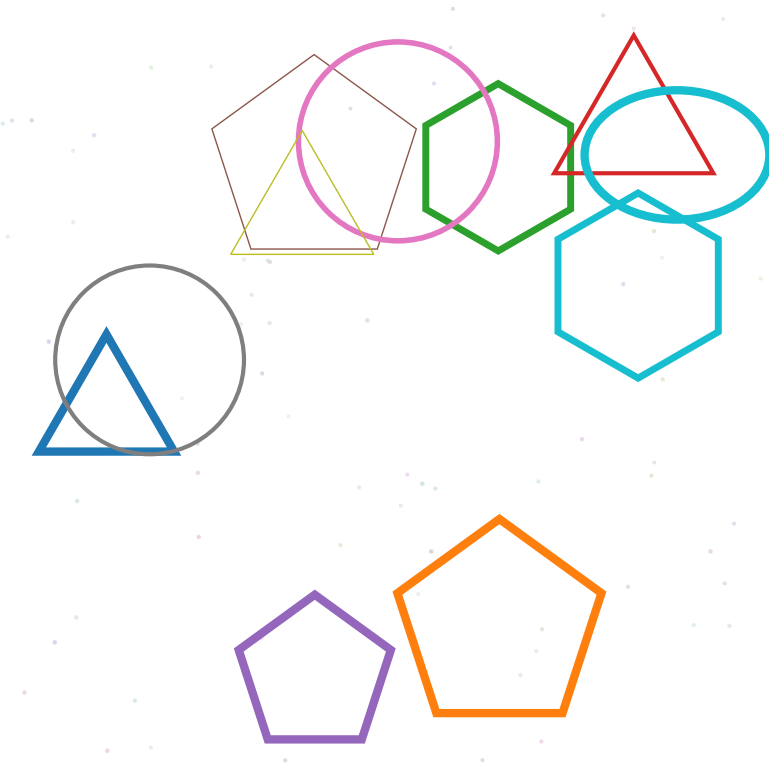[{"shape": "triangle", "thickness": 3, "radius": 0.51, "center": [0.138, 0.464]}, {"shape": "pentagon", "thickness": 3, "radius": 0.7, "center": [0.649, 0.187]}, {"shape": "hexagon", "thickness": 2.5, "radius": 0.54, "center": [0.647, 0.783]}, {"shape": "triangle", "thickness": 1.5, "radius": 0.6, "center": [0.823, 0.835]}, {"shape": "pentagon", "thickness": 3, "radius": 0.52, "center": [0.409, 0.124]}, {"shape": "pentagon", "thickness": 0.5, "radius": 0.7, "center": [0.408, 0.789]}, {"shape": "circle", "thickness": 2, "radius": 0.65, "center": [0.517, 0.816]}, {"shape": "circle", "thickness": 1.5, "radius": 0.61, "center": [0.194, 0.533]}, {"shape": "triangle", "thickness": 0.5, "radius": 0.54, "center": [0.392, 0.723]}, {"shape": "hexagon", "thickness": 2.5, "radius": 0.6, "center": [0.829, 0.629]}, {"shape": "oval", "thickness": 3, "radius": 0.6, "center": [0.879, 0.799]}]